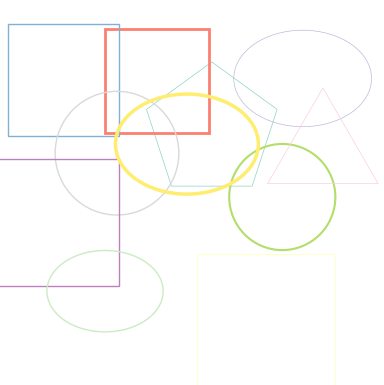[{"shape": "pentagon", "thickness": 0.5, "radius": 0.89, "center": [0.55, 0.661]}, {"shape": "square", "thickness": 0.5, "radius": 0.89, "center": [0.691, 0.162]}, {"shape": "oval", "thickness": 0.5, "radius": 0.89, "center": [0.786, 0.796]}, {"shape": "square", "thickness": 2, "radius": 0.68, "center": [0.408, 0.79]}, {"shape": "square", "thickness": 1, "radius": 0.72, "center": [0.165, 0.792]}, {"shape": "circle", "thickness": 1.5, "radius": 0.69, "center": [0.733, 0.488]}, {"shape": "triangle", "thickness": 0.5, "radius": 0.83, "center": [0.839, 0.606]}, {"shape": "circle", "thickness": 1, "radius": 0.8, "center": [0.304, 0.602]}, {"shape": "square", "thickness": 1, "radius": 0.83, "center": [0.145, 0.422]}, {"shape": "oval", "thickness": 1, "radius": 0.75, "center": [0.273, 0.244]}, {"shape": "oval", "thickness": 2.5, "radius": 0.93, "center": [0.485, 0.626]}]